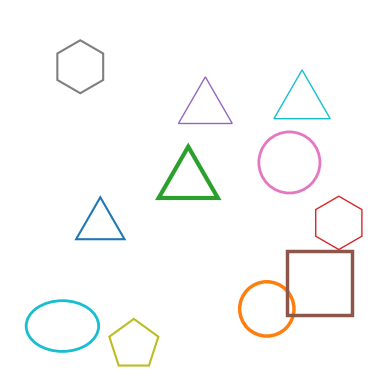[{"shape": "triangle", "thickness": 1.5, "radius": 0.36, "center": [0.261, 0.415]}, {"shape": "circle", "thickness": 2.5, "radius": 0.35, "center": [0.693, 0.198]}, {"shape": "triangle", "thickness": 3, "radius": 0.44, "center": [0.489, 0.53]}, {"shape": "hexagon", "thickness": 1, "radius": 0.35, "center": [0.88, 0.421]}, {"shape": "triangle", "thickness": 1, "radius": 0.4, "center": [0.533, 0.72]}, {"shape": "square", "thickness": 2.5, "radius": 0.42, "center": [0.83, 0.266]}, {"shape": "circle", "thickness": 2, "radius": 0.4, "center": [0.752, 0.578]}, {"shape": "hexagon", "thickness": 1.5, "radius": 0.34, "center": [0.208, 0.827]}, {"shape": "pentagon", "thickness": 1.5, "radius": 0.33, "center": [0.348, 0.105]}, {"shape": "triangle", "thickness": 1, "radius": 0.42, "center": [0.785, 0.734]}, {"shape": "oval", "thickness": 2, "radius": 0.47, "center": [0.162, 0.153]}]